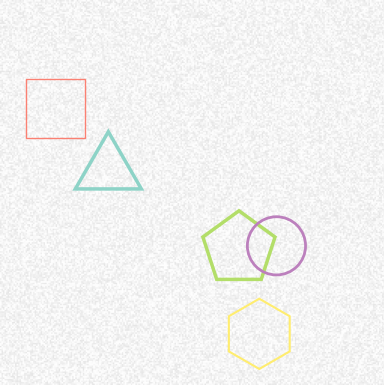[{"shape": "triangle", "thickness": 2.5, "radius": 0.5, "center": [0.281, 0.559]}, {"shape": "square", "thickness": 1, "radius": 0.38, "center": [0.143, 0.719]}, {"shape": "pentagon", "thickness": 2.5, "radius": 0.49, "center": [0.621, 0.354]}, {"shape": "circle", "thickness": 2, "radius": 0.38, "center": [0.718, 0.361]}, {"shape": "hexagon", "thickness": 1.5, "radius": 0.46, "center": [0.673, 0.133]}]